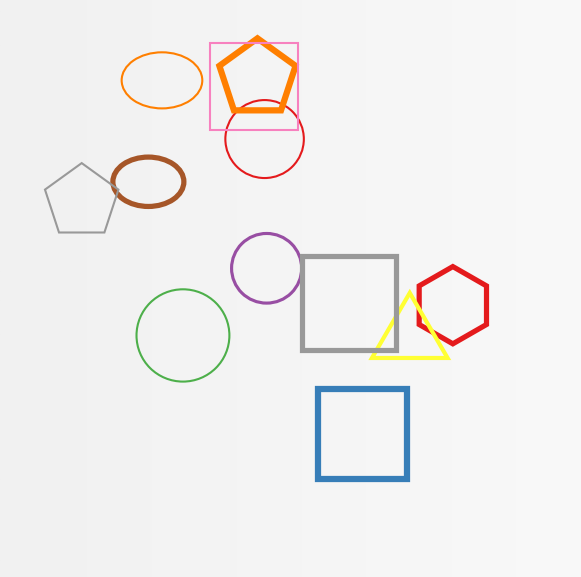[{"shape": "hexagon", "thickness": 2.5, "radius": 0.33, "center": [0.779, 0.471]}, {"shape": "circle", "thickness": 1, "radius": 0.34, "center": [0.455, 0.758]}, {"shape": "square", "thickness": 3, "radius": 0.39, "center": [0.624, 0.248]}, {"shape": "circle", "thickness": 1, "radius": 0.4, "center": [0.315, 0.418]}, {"shape": "circle", "thickness": 1.5, "radius": 0.3, "center": [0.459, 0.535]}, {"shape": "pentagon", "thickness": 3, "radius": 0.34, "center": [0.443, 0.864]}, {"shape": "oval", "thickness": 1, "radius": 0.35, "center": [0.279, 0.86]}, {"shape": "triangle", "thickness": 2, "radius": 0.38, "center": [0.705, 0.417]}, {"shape": "oval", "thickness": 2.5, "radius": 0.31, "center": [0.255, 0.684]}, {"shape": "square", "thickness": 1, "radius": 0.38, "center": [0.437, 0.849]}, {"shape": "pentagon", "thickness": 1, "radius": 0.33, "center": [0.141, 0.65]}, {"shape": "square", "thickness": 2.5, "radius": 0.4, "center": [0.6, 0.475]}]